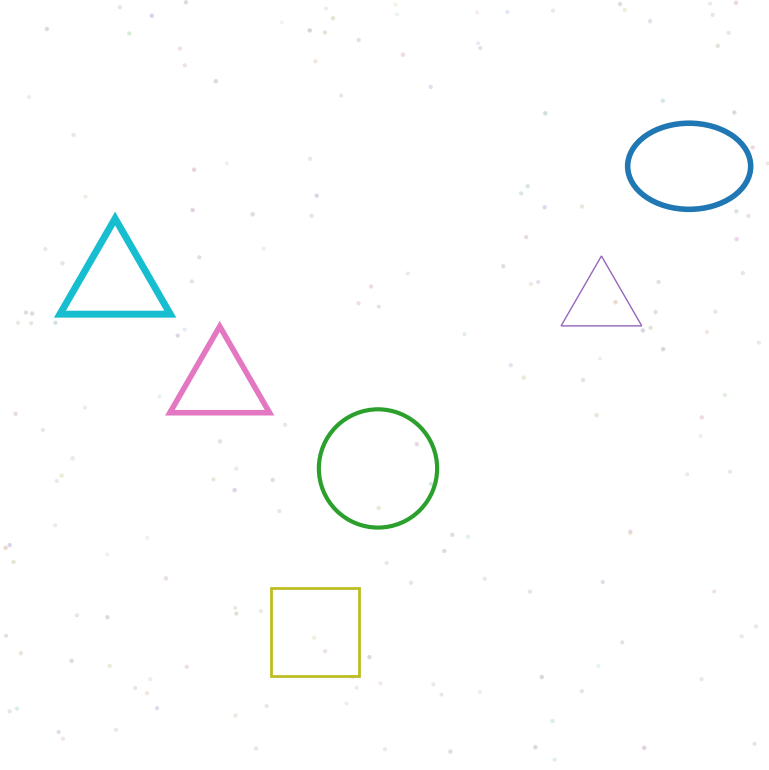[{"shape": "oval", "thickness": 2, "radius": 0.4, "center": [0.895, 0.784]}, {"shape": "circle", "thickness": 1.5, "radius": 0.38, "center": [0.491, 0.392]}, {"shape": "triangle", "thickness": 0.5, "radius": 0.3, "center": [0.781, 0.607]}, {"shape": "triangle", "thickness": 2, "radius": 0.37, "center": [0.285, 0.501]}, {"shape": "square", "thickness": 1, "radius": 0.29, "center": [0.409, 0.18]}, {"shape": "triangle", "thickness": 2.5, "radius": 0.41, "center": [0.149, 0.633]}]